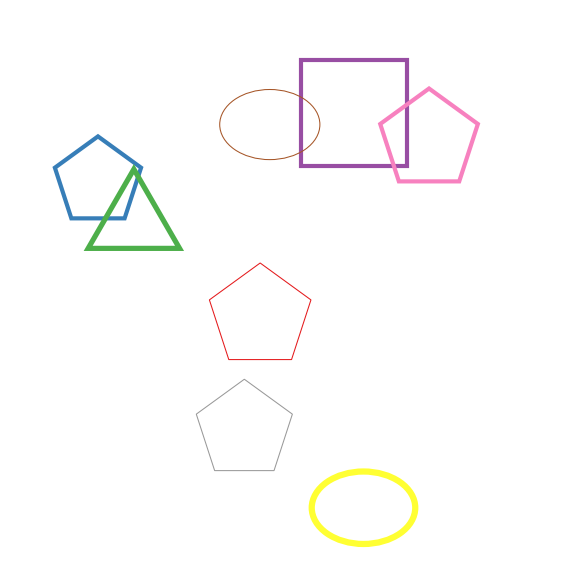[{"shape": "pentagon", "thickness": 0.5, "radius": 0.46, "center": [0.451, 0.451]}, {"shape": "pentagon", "thickness": 2, "radius": 0.39, "center": [0.17, 0.684]}, {"shape": "triangle", "thickness": 2.5, "radius": 0.46, "center": [0.232, 0.615]}, {"shape": "square", "thickness": 2, "radius": 0.46, "center": [0.613, 0.804]}, {"shape": "oval", "thickness": 3, "radius": 0.45, "center": [0.629, 0.12]}, {"shape": "oval", "thickness": 0.5, "radius": 0.43, "center": [0.467, 0.783]}, {"shape": "pentagon", "thickness": 2, "radius": 0.44, "center": [0.743, 0.757]}, {"shape": "pentagon", "thickness": 0.5, "radius": 0.44, "center": [0.423, 0.255]}]